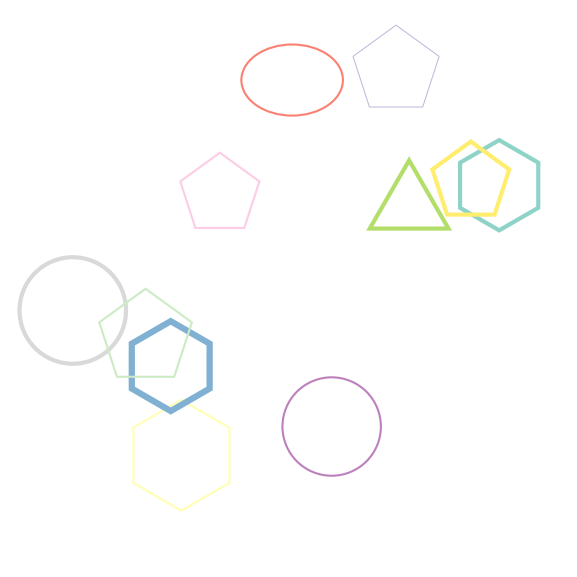[{"shape": "hexagon", "thickness": 2, "radius": 0.39, "center": [0.864, 0.678]}, {"shape": "hexagon", "thickness": 1, "radius": 0.48, "center": [0.314, 0.211]}, {"shape": "pentagon", "thickness": 0.5, "radius": 0.39, "center": [0.686, 0.877]}, {"shape": "oval", "thickness": 1, "radius": 0.44, "center": [0.506, 0.861]}, {"shape": "hexagon", "thickness": 3, "radius": 0.39, "center": [0.296, 0.365]}, {"shape": "triangle", "thickness": 2, "radius": 0.39, "center": [0.708, 0.643]}, {"shape": "pentagon", "thickness": 1, "radius": 0.36, "center": [0.381, 0.663]}, {"shape": "circle", "thickness": 2, "radius": 0.46, "center": [0.126, 0.461]}, {"shape": "circle", "thickness": 1, "radius": 0.43, "center": [0.574, 0.261]}, {"shape": "pentagon", "thickness": 1, "radius": 0.42, "center": [0.252, 0.415]}, {"shape": "pentagon", "thickness": 2, "radius": 0.35, "center": [0.815, 0.684]}]